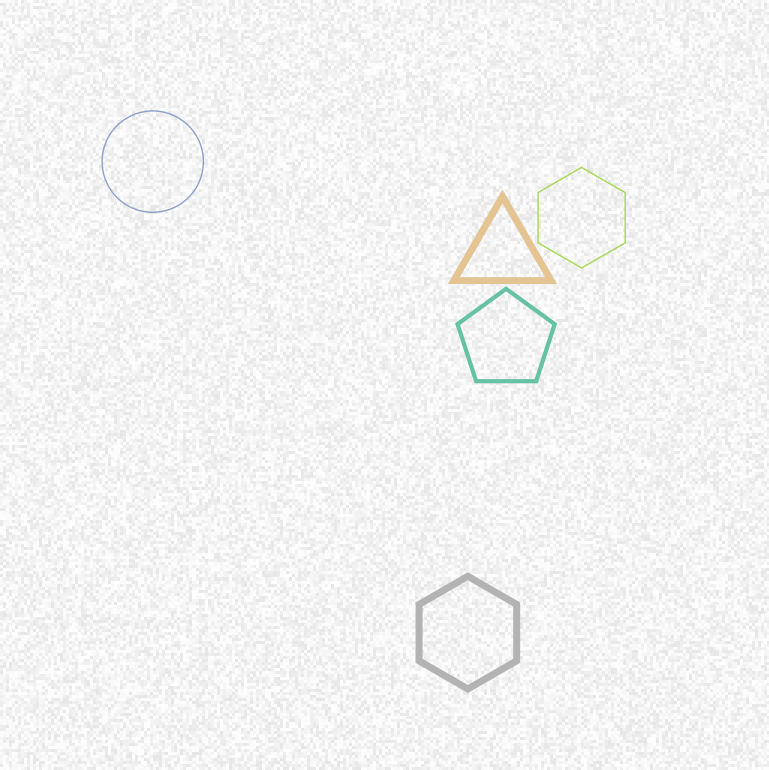[{"shape": "pentagon", "thickness": 1.5, "radius": 0.33, "center": [0.657, 0.559]}, {"shape": "circle", "thickness": 0.5, "radius": 0.33, "center": [0.198, 0.79]}, {"shape": "hexagon", "thickness": 0.5, "radius": 0.33, "center": [0.755, 0.717]}, {"shape": "triangle", "thickness": 2.5, "radius": 0.36, "center": [0.653, 0.672]}, {"shape": "hexagon", "thickness": 2.5, "radius": 0.37, "center": [0.608, 0.178]}]